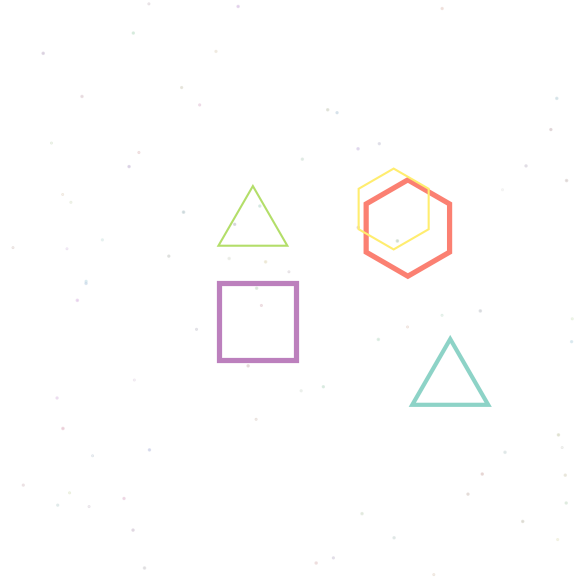[{"shape": "triangle", "thickness": 2, "radius": 0.38, "center": [0.78, 0.336]}, {"shape": "hexagon", "thickness": 2.5, "radius": 0.42, "center": [0.706, 0.604]}, {"shape": "triangle", "thickness": 1, "radius": 0.34, "center": [0.438, 0.608]}, {"shape": "square", "thickness": 2.5, "radius": 0.33, "center": [0.446, 0.442]}, {"shape": "hexagon", "thickness": 1, "radius": 0.35, "center": [0.682, 0.637]}]